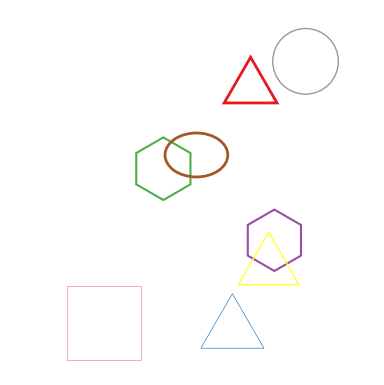[{"shape": "triangle", "thickness": 2, "radius": 0.4, "center": [0.651, 0.772]}, {"shape": "triangle", "thickness": 0.5, "radius": 0.47, "center": [0.604, 0.143]}, {"shape": "hexagon", "thickness": 1.5, "radius": 0.41, "center": [0.424, 0.562]}, {"shape": "hexagon", "thickness": 1.5, "radius": 0.4, "center": [0.713, 0.376]}, {"shape": "triangle", "thickness": 1, "radius": 0.45, "center": [0.698, 0.306]}, {"shape": "oval", "thickness": 2, "radius": 0.41, "center": [0.51, 0.597]}, {"shape": "square", "thickness": 0.5, "radius": 0.48, "center": [0.27, 0.161]}, {"shape": "circle", "thickness": 1, "radius": 0.43, "center": [0.794, 0.841]}]